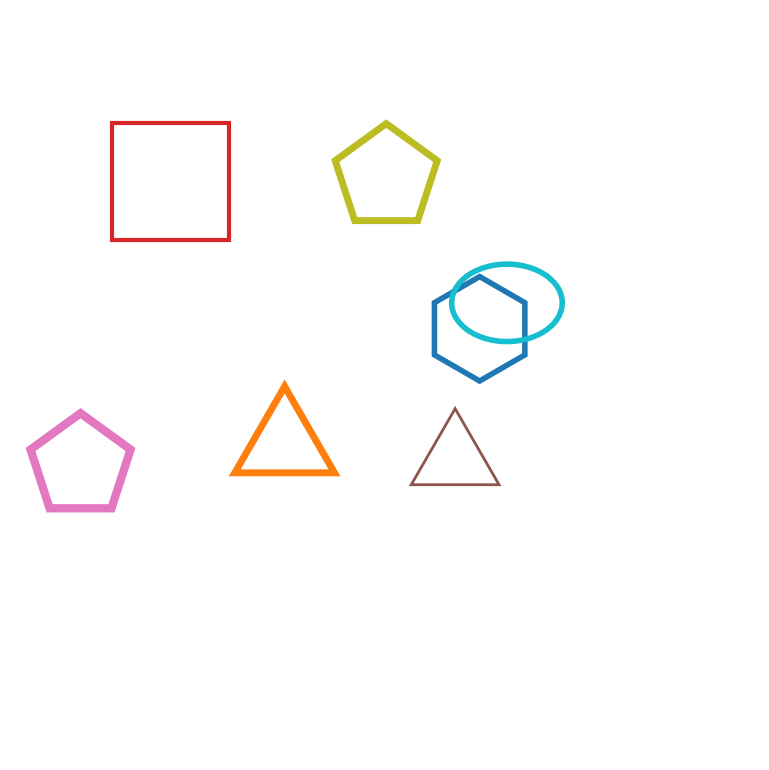[{"shape": "hexagon", "thickness": 2, "radius": 0.34, "center": [0.623, 0.573]}, {"shape": "triangle", "thickness": 2.5, "radius": 0.37, "center": [0.37, 0.423]}, {"shape": "square", "thickness": 1.5, "radius": 0.38, "center": [0.221, 0.764]}, {"shape": "triangle", "thickness": 1, "radius": 0.33, "center": [0.591, 0.403]}, {"shape": "pentagon", "thickness": 3, "radius": 0.34, "center": [0.105, 0.395]}, {"shape": "pentagon", "thickness": 2.5, "radius": 0.35, "center": [0.502, 0.77]}, {"shape": "oval", "thickness": 2, "radius": 0.36, "center": [0.658, 0.607]}]